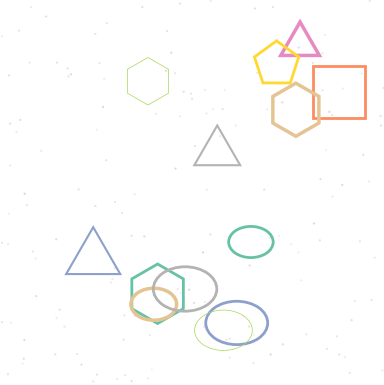[{"shape": "hexagon", "thickness": 2, "radius": 0.39, "center": [0.409, 0.237]}, {"shape": "oval", "thickness": 2, "radius": 0.29, "center": [0.652, 0.371]}, {"shape": "square", "thickness": 2, "radius": 0.33, "center": [0.881, 0.761]}, {"shape": "oval", "thickness": 2, "radius": 0.4, "center": [0.615, 0.161]}, {"shape": "triangle", "thickness": 1.5, "radius": 0.41, "center": [0.242, 0.329]}, {"shape": "triangle", "thickness": 2.5, "radius": 0.29, "center": [0.779, 0.885]}, {"shape": "hexagon", "thickness": 0.5, "radius": 0.31, "center": [0.384, 0.789]}, {"shape": "oval", "thickness": 0.5, "radius": 0.37, "center": [0.58, 0.142]}, {"shape": "pentagon", "thickness": 2, "radius": 0.3, "center": [0.718, 0.833]}, {"shape": "hexagon", "thickness": 2.5, "radius": 0.35, "center": [0.768, 0.715]}, {"shape": "oval", "thickness": 2.5, "radius": 0.3, "center": [0.399, 0.21]}, {"shape": "oval", "thickness": 2, "radius": 0.41, "center": [0.481, 0.249]}, {"shape": "triangle", "thickness": 1.5, "radius": 0.34, "center": [0.564, 0.605]}]